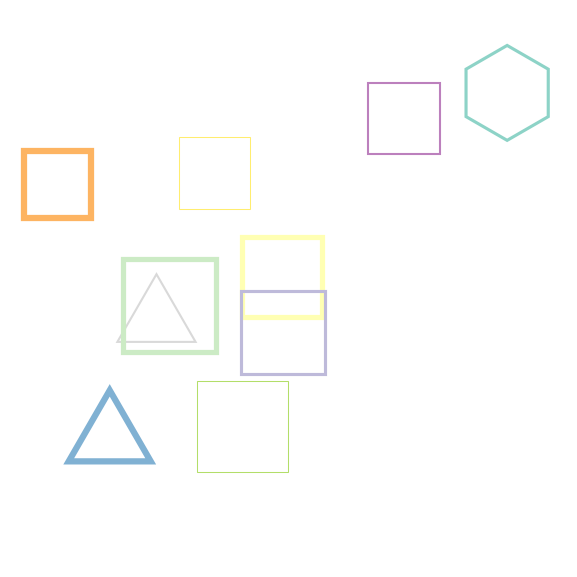[{"shape": "hexagon", "thickness": 1.5, "radius": 0.41, "center": [0.878, 0.838]}, {"shape": "square", "thickness": 2.5, "radius": 0.35, "center": [0.488, 0.519]}, {"shape": "square", "thickness": 1.5, "radius": 0.36, "center": [0.49, 0.424]}, {"shape": "triangle", "thickness": 3, "radius": 0.41, "center": [0.19, 0.241]}, {"shape": "square", "thickness": 3, "radius": 0.29, "center": [0.1, 0.679]}, {"shape": "square", "thickness": 0.5, "radius": 0.39, "center": [0.42, 0.261]}, {"shape": "triangle", "thickness": 1, "radius": 0.39, "center": [0.271, 0.446]}, {"shape": "square", "thickness": 1, "radius": 0.31, "center": [0.699, 0.794]}, {"shape": "square", "thickness": 2.5, "radius": 0.4, "center": [0.293, 0.469]}, {"shape": "square", "thickness": 0.5, "radius": 0.31, "center": [0.372, 0.7]}]